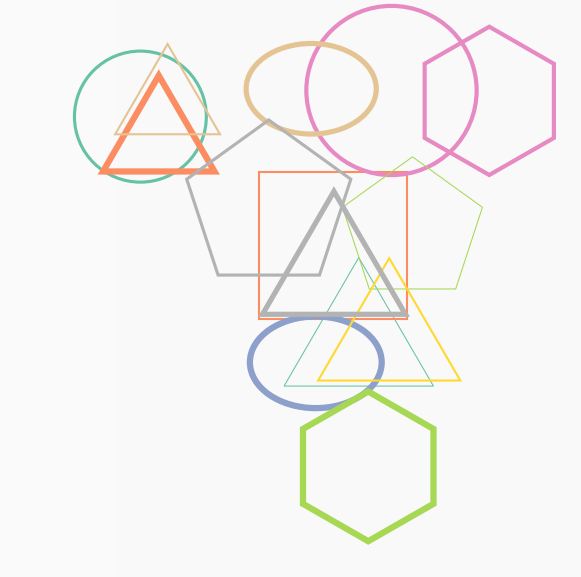[{"shape": "circle", "thickness": 1.5, "radius": 0.57, "center": [0.242, 0.797]}, {"shape": "triangle", "thickness": 0.5, "radius": 0.74, "center": [0.617, 0.405]}, {"shape": "square", "thickness": 1, "radius": 0.64, "center": [0.573, 0.574]}, {"shape": "triangle", "thickness": 3, "radius": 0.55, "center": [0.273, 0.758]}, {"shape": "oval", "thickness": 3, "radius": 0.57, "center": [0.543, 0.372]}, {"shape": "circle", "thickness": 2, "radius": 0.73, "center": [0.674, 0.842]}, {"shape": "hexagon", "thickness": 2, "radius": 0.64, "center": [0.842, 0.824]}, {"shape": "pentagon", "thickness": 0.5, "radius": 0.63, "center": [0.71, 0.601]}, {"shape": "hexagon", "thickness": 3, "radius": 0.65, "center": [0.634, 0.192]}, {"shape": "triangle", "thickness": 1, "radius": 0.71, "center": [0.67, 0.411]}, {"shape": "oval", "thickness": 2.5, "radius": 0.56, "center": [0.535, 0.845]}, {"shape": "triangle", "thickness": 1, "radius": 0.52, "center": [0.288, 0.819]}, {"shape": "pentagon", "thickness": 1.5, "radius": 0.74, "center": [0.462, 0.643]}, {"shape": "triangle", "thickness": 2.5, "radius": 0.71, "center": [0.575, 0.526]}]